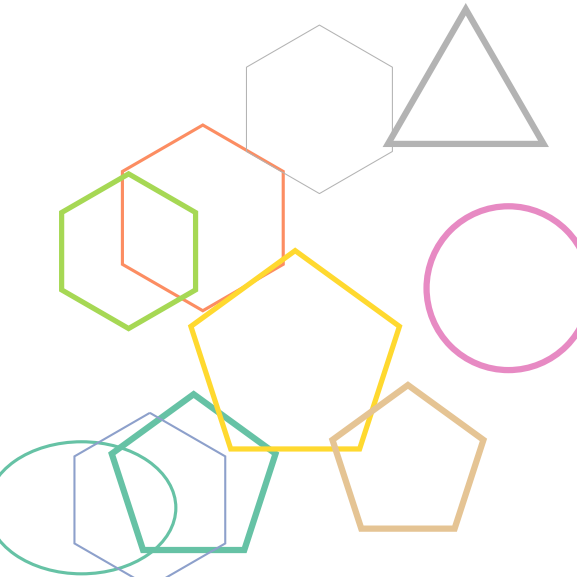[{"shape": "pentagon", "thickness": 3, "radius": 0.75, "center": [0.335, 0.167]}, {"shape": "oval", "thickness": 1.5, "radius": 0.82, "center": [0.141, 0.12]}, {"shape": "hexagon", "thickness": 1.5, "radius": 0.8, "center": [0.351, 0.622]}, {"shape": "hexagon", "thickness": 1, "radius": 0.75, "center": [0.259, 0.134]}, {"shape": "circle", "thickness": 3, "radius": 0.71, "center": [0.88, 0.5]}, {"shape": "hexagon", "thickness": 2.5, "radius": 0.67, "center": [0.223, 0.564]}, {"shape": "pentagon", "thickness": 2.5, "radius": 0.95, "center": [0.511, 0.375]}, {"shape": "pentagon", "thickness": 3, "radius": 0.69, "center": [0.706, 0.195]}, {"shape": "hexagon", "thickness": 0.5, "radius": 0.73, "center": [0.553, 0.81]}, {"shape": "triangle", "thickness": 3, "radius": 0.78, "center": [0.807, 0.828]}]